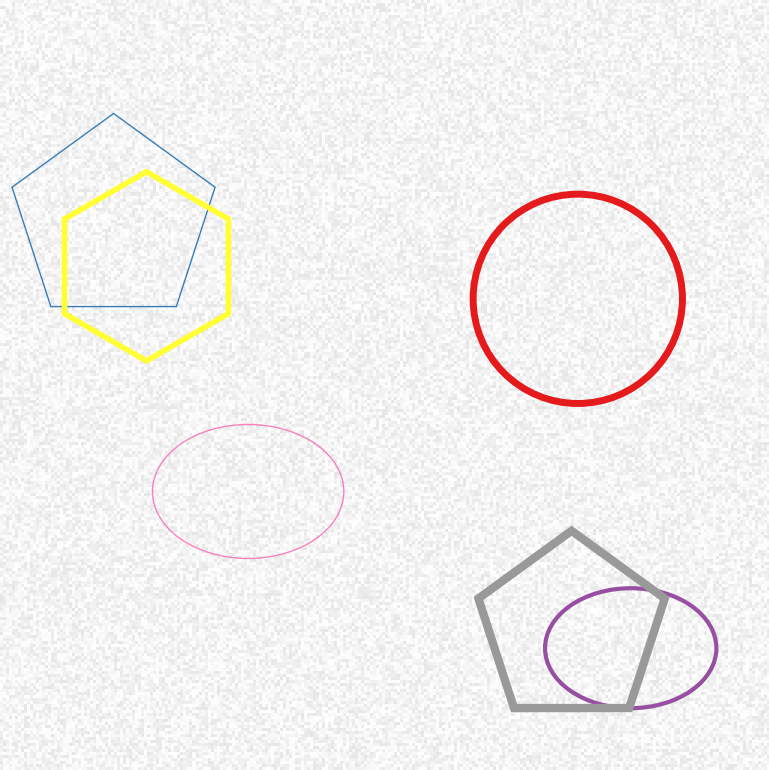[{"shape": "circle", "thickness": 2.5, "radius": 0.68, "center": [0.75, 0.612]}, {"shape": "pentagon", "thickness": 0.5, "radius": 0.69, "center": [0.148, 0.714]}, {"shape": "oval", "thickness": 1.5, "radius": 0.56, "center": [0.819, 0.158]}, {"shape": "hexagon", "thickness": 2, "radius": 0.61, "center": [0.19, 0.654]}, {"shape": "oval", "thickness": 0.5, "radius": 0.62, "center": [0.322, 0.362]}, {"shape": "pentagon", "thickness": 3, "radius": 0.64, "center": [0.742, 0.183]}]